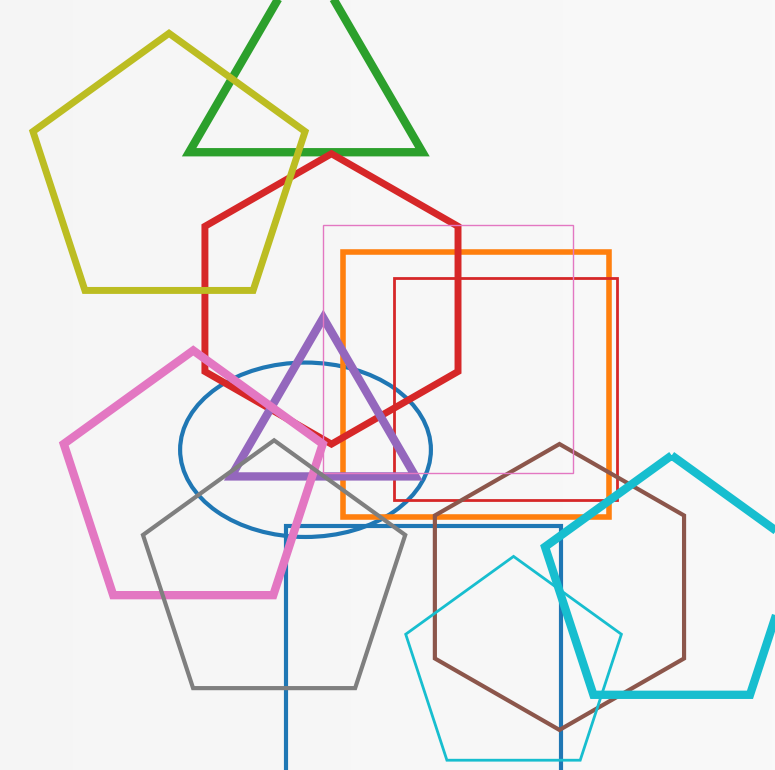[{"shape": "square", "thickness": 1.5, "radius": 0.89, "center": [0.546, 0.139]}, {"shape": "oval", "thickness": 1.5, "radius": 0.81, "center": [0.394, 0.416]}, {"shape": "square", "thickness": 2, "radius": 0.86, "center": [0.614, 0.5]}, {"shape": "triangle", "thickness": 3, "radius": 0.87, "center": [0.395, 0.889]}, {"shape": "hexagon", "thickness": 2.5, "radius": 0.94, "center": [0.428, 0.612]}, {"shape": "square", "thickness": 1, "radius": 0.72, "center": [0.652, 0.495]}, {"shape": "triangle", "thickness": 3, "radius": 0.69, "center": [0.417, 0.45]}, {"shape": "hexagon", "thickness": 1.5, "radius": 0.93, "center": [0.722, 0.238]}, {"shape": "square", "thickness": 0.5, "radius": 0.81, "center": [0.578, 0.547]}, {"shape": "pentagon", "thickness": 3, "radius": 0.88, "center": [0.249, 0.369]}, {"shape": "pentagon", "thickness": 1.5, "radius": 0.89, "center": [0.354, 0.25]}, {"shape": "pentagon", "thickness": 2.5, "radius": 0.92, "center": [0.218, 0.772]}, {"shape": "pentagon", "thickness": 3, "radius": 0.86, "center": [0.867, 0.237]}, {"shape": "pentagon", "thickness": 1, "radius": 0.73, "center": [0.663, 0.131]}]